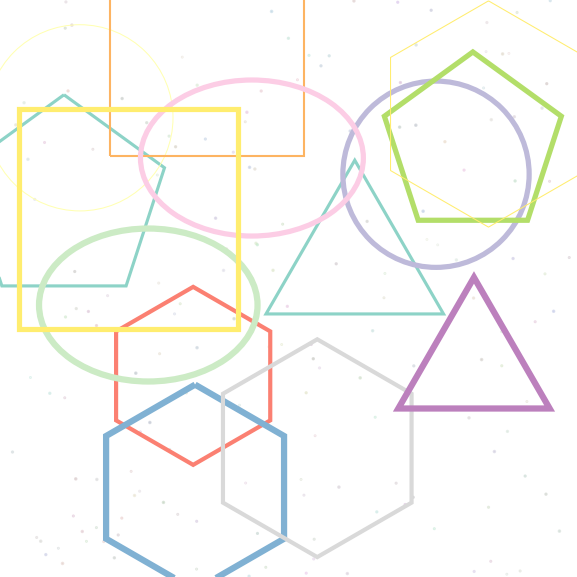[{"shape": "pentagon", "thickness": 1.5, "radius": 0.91, "center": [0.111, 0.652]}, {"shape": "triangle", "thickness": 1.5, "radius": 0.89, "center": [0.614, 0.544]}, {"shape": "circle", "thickness": 0.5, "radius": 0.81, "center": [0.138, 0.795]}, {"shape": "circle", "thickness": 2.5, "radius": 0.81, "center": [0.755, 0.697]}, {"shape": "hexagon", "thickness": 2, "radius": 0.77, "center": [0.334, 0.348]}, {"shape": "hexagon", "thickness": 3, "radius": 0.89, "center": [0.338, 0.155]}, {"shape": "square", "thickness": 1, "radius": 0.84, "center": [0.359, 0.897]}, {"shape": "pentagon", "thickness": 2.5, "radius": 0.81, "center": [0.819, 0.748]}, {"shape": "oval", "thickness": 2.5, "radius": 0.96, "center": [0.436, 0.726]}, {"shape": "hexagon", "thickness": 2, "radius": 0.94, "center": [0.549, 0.223]}, {"shape": "triangle", "thickness": 3, "radius": 0.76, "center": [0.821, 0.367]}, {"shape": "oval", "thickness": 3, "radius": 0.95, "center": [0.257, 0.471]}, {"shape": "hexagon", "thickness": 0.5, "radius": 0.98, "center": [0.846, 0.802]}, {"shape": "square", "thickness": 2.5, "radius": 0.95, "center": [0.223, 0.62]}]